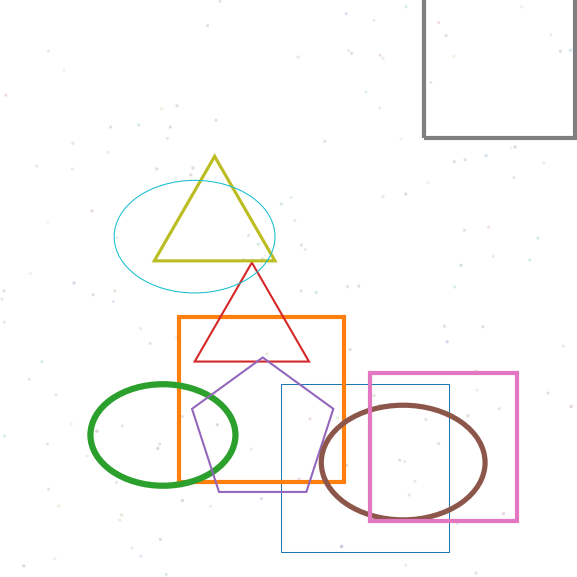[{"shape": "square", "thickness": 0.5, "radius": 0.73, "center": [0.632, 0.189]}, {"shape": "square", "thickness": 2, "radius": 0.71, "center": [0.453, 0.308]}, {"shape": "oval", "thickness": 3, "radius": 0.63, "center": [0.282, 0.246]}, {"shape": "triangle", "thickness": 1, "radius": 0.57, "center": [0.436, 0.43]}, {"shape": "pentagon", "thickness": 1, "radius": 0.64, "center": [0.455, 0.251]}, {"shape": "oval", "thickness": 2.5, "radius": 0.71, "center": [0.698, 0.198]}, {"shape": "square", "thickness": 2, "radius": 0.64, "center": [0.768, 0.225]}, {"shape": "square", "thickness": 2, "radius": 0.65, "center": [0.865, 0.891]}, {"shape": "triangle", "thickness": 1.5, "radius": 0.6, "center": [0.372, 0.608]}, {"shape": "oval", "thickness": 0.5, "radius": 0.7, "center": [0.337, 0.589]}]